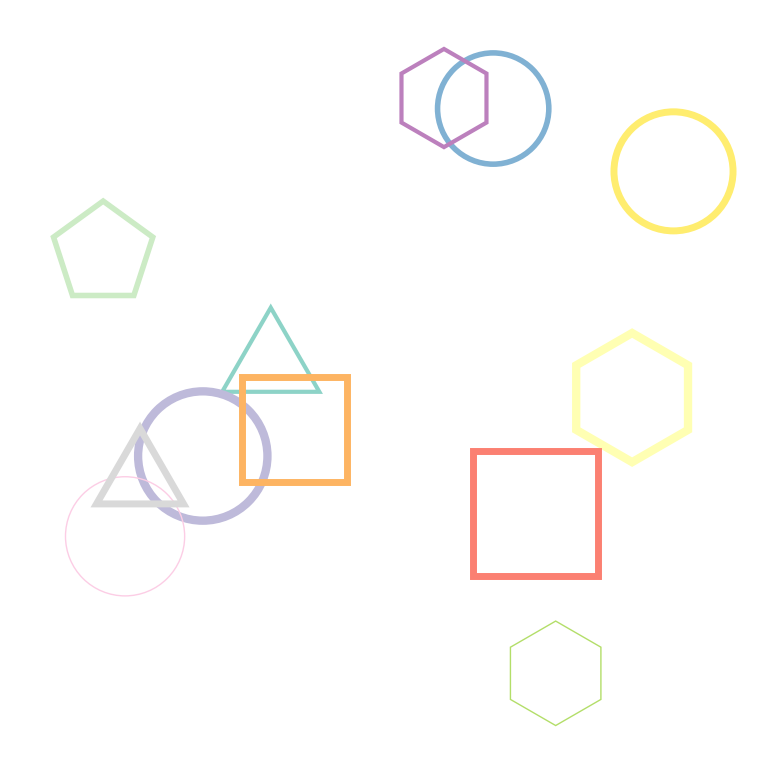[{"shape": "triangle", "thickness": 1.5, "radius": 0.36, "center": [0.352, 0.528]}, {"shape": "hexagon", "thickness": 3, "radius": 0.42, "center": [0.821, 0.484]}, {"shape": "circle", "thickness": 3, "radius": 0.42, "center": [0.263, 0.408]}, {"shape": "square", "thickness": 2.5, "radius": 0.41, "center": [0.695, 0.333]}, {"shape": "circle", "thickness": 2, "radius": 0.36, "center": [0.64, 0.859]}, {"shape": "square", "thickness": 2.5, "radius": 0.34, "center": [0.383, 0.442]}, {"shape": "hexagon", "thickness": 0.5, "radius": 0.34, "center": [0.722, 0.126]}, {"shape": "circle", "thickness": 0.5, "radius": 0.39, "center": [0.162, 0.303]}, {"shape": "triangle", "thickness": 2.5, "radius": 0.33, "center": [0.182, 0.378]}, {"shape": "hexagon", "thickness": 1.5, "radius": 0.32, "center": [0.577, 0.873]}, {"shape": "pentagon", "thickness": 2, "radius": 0.34, "center": [0.134, 0.671]}, {"shape": "circle", "thickness": 2.5, "radius": 0.39, "center": [0.875, 0.777]}]